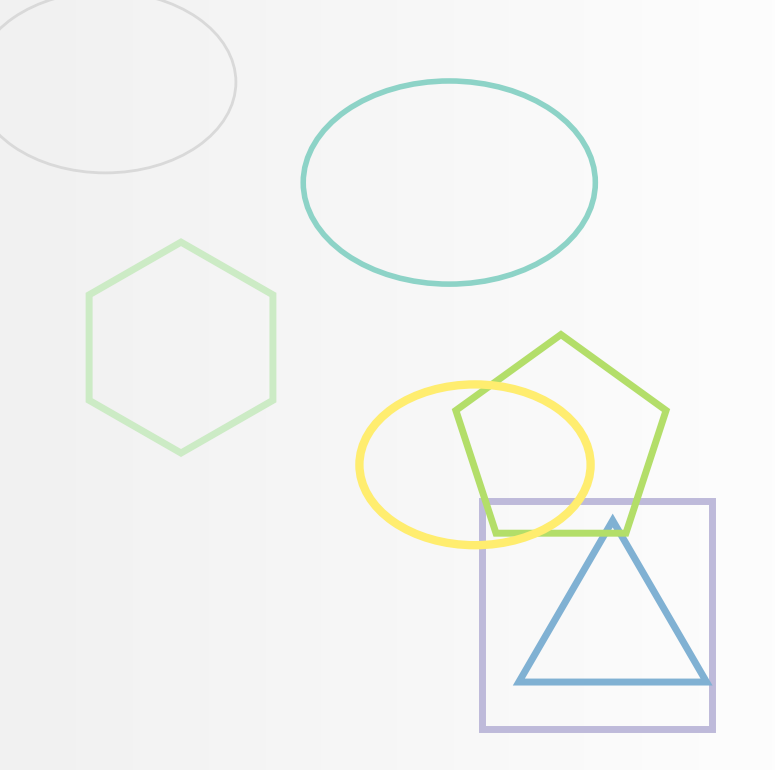[{"shape": "oval", "thickness": 2, "radius": 0.94, "center": [0.58, 0.763]}, {"shape": "square", "thickness": 2.5, "radius": 0.74, "center": [0.77, 0.202]}, {"shape": "triangle", "thickness": 2.5, "radius": 0.7, "center": [0.791, 0.184]}, {"shape": "pentagon", "thickness": 2.5, "radius": 0.71, "center": [0.724, 0.423]}, {"shape": "oval", "thickness": 1, "radius": 0.84, "center": [0.136, 0.893]}, {"shape": "hexagon", "thickness": 2.5, "radius": 0.68, "center": [0.234, 0.549]}, {"shape": "oval", "thickness": 3, "radius": 0.75, "center": [0.613, 0.396]}]